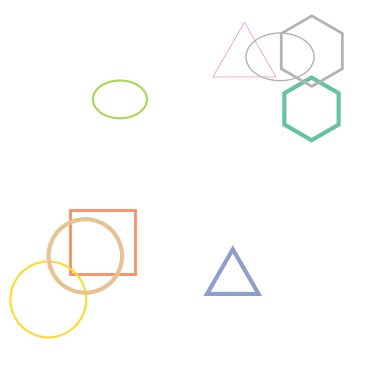[{"shape": "hexagon", "thickness": 3, "radius": 0.41, "center": [0.809, 0.717]}, {"shape": "square", "thickness": 2, "radius": 0.42, "center": [0.267, 0.371]}, {"shape": "triangle", "thickness": 3, "radius": 0.39, "center": [0.605, 0.275]}, {"shape": "triangle", "thickness": 0.5, "radius": 0.47, "center": [0.635, 0.847]}, {"shape": "oval", "thickness": 1.5, "radius": 0.35, "center": [0.311, 0.742]}, {"shape": "circle", "thickness": 1.5, "radius": 0.49, "center": [0.125, 0.222]}, {"shape": "circle", "thickness": 3, "radius": 0.48, "center": [0.222, 0.335]}, {"shape": "hexagon", "thickness": 2, "radius": 0.46, "center": [0.81, 0.867]}, {"shape": "oval", "thickness": 1, "radius": 0.44, "center": [0.727, 0.852]}]